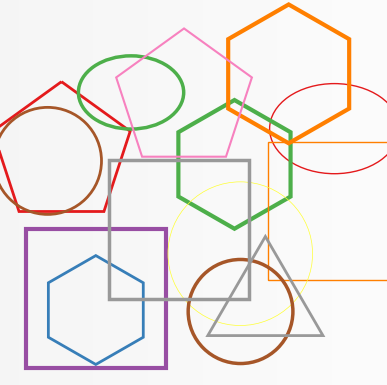[{"shape": "pentagon", "thickness": 2, "radius": 0.93, "center": [0.159, 0.601]}, {"shape": "oval", "thickness": 1, "radius": 0.84, "center": [0.863, 0.666]}, {"shape": "hexagon", "thickness": 2, "radius": 0.71, "center": [0.247, 0.195]}, {"shape": "oval", "thickness": 2.5, "radius": 0.68, "center": [0.338, 0.76]}, {"shape": "hexagon", "thickness": 3, "radius": 0.84, "center": [0.605, 0.573]}, {"shape": "square", "thickness": 3, "radius": 0.9, "center": [0.249, 0.224]}, {"shape": "square", "thickness": 1, "radius": 0.9, "center": [0.87, 0.452]}, {"shape": "hexagon", "thickness": 3, "radius": 0.9, "center": [0.745, 0.808]}, {"shape": "circle", "thickness": 0.5, "radius": 0.93, "center": [0.62, 0.341]}, {"shape": "circle", "thickness": 2.5, "radius": 0.68, "center": [0.621, 0.191]}, {"shape": "circle", "thickness": 2, "radius": 0.7, "center": [0.123, 0.582]}, {"shape": "pentagon", "thickness": 1.5, "radius": 0.92, "center": [0.475, 0.742]}, {"shape": "square", "thickness": 2.5, "radius": 0.9, "center": [0.461, 0.404]}, {"shape": "triangle", "thickness": 2, "radius": 0.86, "center": [0.685, 0.214]}]